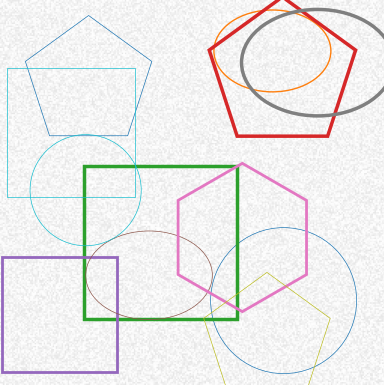[{"shape": "pentagon", "thickness": 0.5, "radius": 0.86, "center": [0.23, 0.787]}, {"shape": "circle", "thickness": 0.5, "radius": 0.95, "center": [0.737, 0.219]}, {"shape": "oval", "thickness": 1, "radius": 0.76, "center": [0.708, 0.868]}, {"shape": "square", "thickness": 2.5, "radius": 0.99, "center": [0.417, 0.37]}, {"shape": "pentagon", "thickness": 2.5, "radius": 1.0, "center": [0.734, 0.808]}, {"shape": "square", "thickness": 2, "radius": 0.75, "center": [0.155, 0.182]}, {"shape": "oval", "thickness": 0.5, "radius": 0.82, "center": [0.387, 0.285]}, {"shape": "hexagon", "thickness": 2, "radius": 0.96, "center": [0.629, 0.383]}, {"shape": "oval", "thickness": 2.5, "radius": 0.99, "center": [0.825, 0.837]}, {"shape": "pentagon", "thickness": 0.5, "radius": 0.86, "center": [0.693, 0.12]}, {"shape": "circle", "thickness": 0.5, "radius": 0.72, "center": [0.222, 0.506]}, {"shape": "square", "thickness": 0.5, "radius": 0.83, "center": [0.184, 0.656]}]